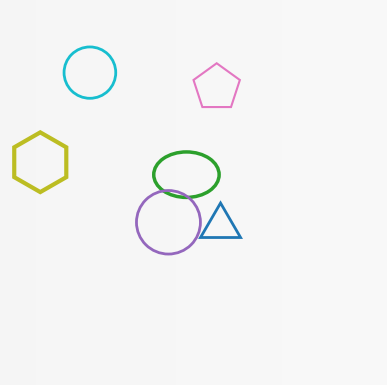[{"shape": "triangle", "thickness": 2, "radius": 0.3, "center": [0.569, 0.413]}, {"shape": "oval", "thickness": 2.5, "radius": 0.42, "center": [0.481, 0.546]}, {"shape": "circle", "thickness": 2, "radius": 0.41, "center": [0.435, 0.423]}, {"shape": "pentagon", "thickness": 1.5, "radius": 0.31, "center": [0.559, 0.773]}, {"shape": "hexagon", "thickness": 3, "radius": 0.39, "center": [0.104, 0.579]}, {"shape": "circle", "thickness": 2, "radius": 0.33, "center": [0.232, 0.811]}]